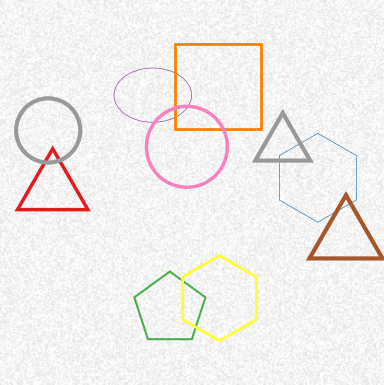[{"shape": "triangle", "thickness": 2.5, "radius": 0.53, "center": [0.137, 0.508]}, {"shape": "hexagon", "thickness": 0.5, "radius": 0.58, "center": [0.826, 0.538]}, {"shape": "pentagon", "thickness": 1.5, "radius": 0.49, "center": [0.441, 0.198]}, {"shape": "oval", "thickness": 0.5, "radius": 0.5, "center": [0.397, 0.753]}, {"shape": "square", "thickness": 2, "radius": 0.55, "center": [0.567, 0.775]}, {"shape": "hexagon", "thickness": 2, "radius": 0.55, "center": [0.57, 0.225]}, {"shape": "triangle", "thickness": 3, "radius": 0.55, "center": [0.899, 0.383]}, {"shape": "circle", "thickness": 2.5, "radius": 0.53, "center": [0.485, 0.619]}, {"shape": "triangle", "thickness": 3, "radius": 0.41, "center": [0.734, 0.624]}, {"shape": "circle", "thickness": 3, "radius": 0.42, "center": [0.125, 0.661]}]